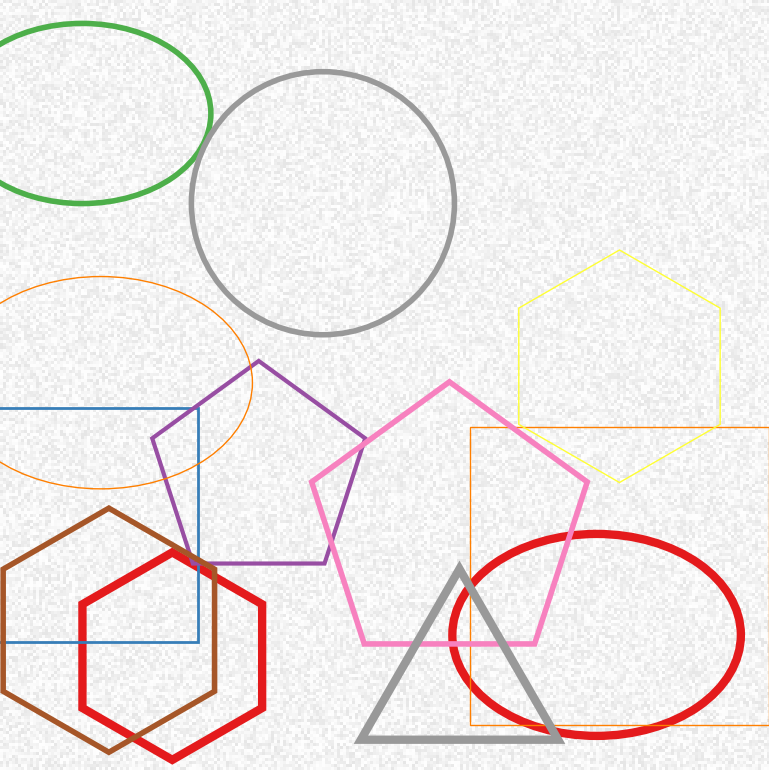[{"shape": "oval", "thickness": 3, "radius": 0.94, "center": [0.775, 0.175]}, {"shape": "hexagon", "thickness": 3, "radius": 0.67, "center": [0.224, 0.148]}, {"shape": "square", "thickness": 1, "radius": 0.76, "center": [0.105, 0.318]}, {"shape": "oval", "thickness": 2, "radius": 0.84, "center": [0.107, 0.853]}, {"shape": "pentagon", "thickness": 1.5, "radius": 0.73, "center": [0.336, 0.386]}, {"shape": "square", "thickness": 0.5, "radius": 0.97, "center": [0.805, 0.252]}, {"shape": "oval", "thickness": 0.5, "radius": 0.98, "center": [0.131, 0.503]}, {"shape": "hexagon", "thickness": 0.5, "radius": 0.75, "center": [0.805, 0.524]}, {"shape": "hexagon", "thickness": 2, "radius": 0.79, "center": [0.141, 0.182]}, {"shape": "pentagon", "thickness": 2, "radius": 0.94, "center": [0.584, 0.316]}, {"shape": "triangle", "thickness": 3, "radius": 0.74, "center": [0.597, 0.113]}, {"shape": "circle", "thickness": 2, "radius": 0.85, "center": [0.419, 0.736]}]